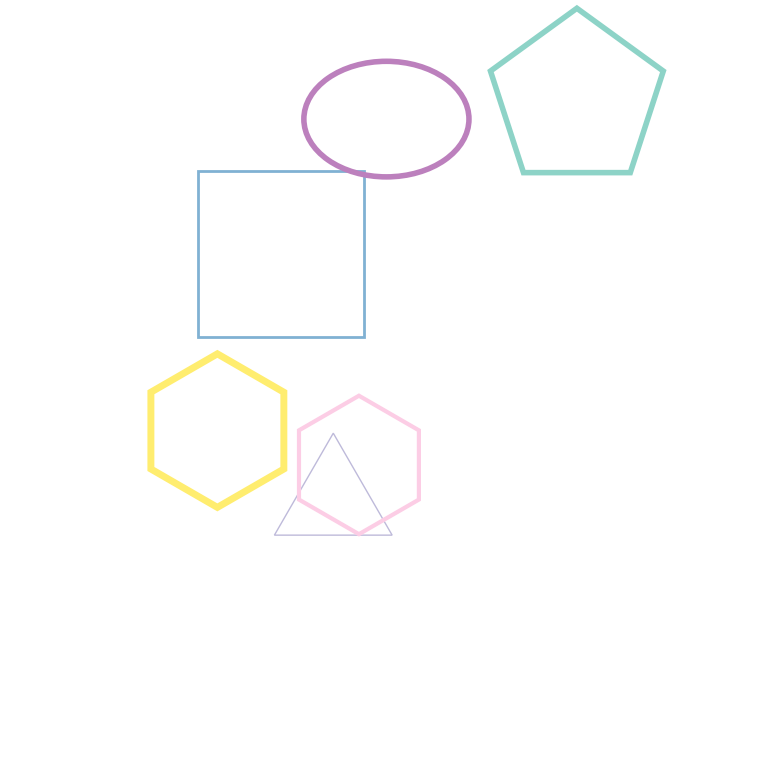[{"shape": "pentagon", "thickness": 2, "radius": 0.59, "center": [0.749, 0.871]}, {"shape": "triangle", "thickness": 0.5, "radius": 0.44, "center": [0.433, 0.349]}, {"shape": "square", "thickness": 1, "radius": 0.54, "center": [0.365, 0.67]}, {"shape": "hexagon", "thickness": 1.5, "radius": 0.45, "center": [0.466, 0.396]}, {"shape": "oval", "thickness": 2, "radius": 0.54, "center": [0.502, 0.845]}, {"shape": "hexagon", "thickness": 2.5, "radius": 0.5, "center": [0.282, 0.441]}]